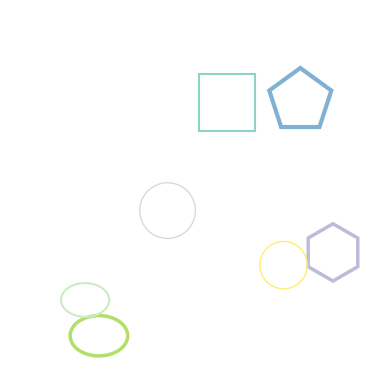[{"shape": "square", "thickness": 1.5, "radius": 0.37, "center": [0.59, 0.734]}, {"shape": "hexagon", "thickness": 2.5, "radius": 0.37, "center": [0.865, 0.344]}, {"shape": "pentagon", "thickness": 3, "radius": 0.42, "center": [0.78, 0.739]}, {"shape": "oval", "thickness": 2.5, "radius": 0.37, "center": [0.257, 0.128]}, {"shape": "circle", "thickness": 1, "radius": 0.36, "center": [0.435, 0.453]}, {"shape": "oval", "thickness": 1.5, "radius": 0.31, "center": [0.221, 0.221]}, {"shape": "circle", "thickness": 1, "radius": 0.31, "center": [0.736, 0.311]}]